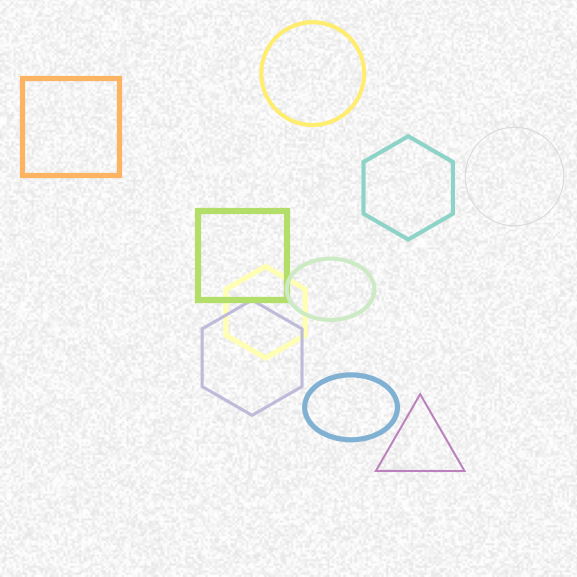[{"shape": "hexagon", "thickness": 2, "radius": 0.45, "center": [0.707, 0.674]}, {"shape": "hexagon", "thickness": 2.5, "radius": 0.4, "center": [0.46, 0.459]}, {"shape": "hexagon", "thickness": 1.5, "radius": 0.5, "center": [0.437, 0.38]}, {"shape": "oval", "thickness": 2.5, "radius": 0.4, "center": [0.608, 0.294]}, {"shape": "square", "thickness": 2.5, "radius": 0.42, "center": [0.123, 0.78]}, {"shape": "square", "thickness": 3, "radius": 0.39, "center": [0.419, 0.556]}, {"shape": "circle", "thickness": 0.5, "radius": 0.43, "center": [0.891, 0.693]}, {"shape": "triangle", "thickness": 1, "radius": 0.44, "center": [0.728, 0.228]}, {"shape": "oval", "thickness": 2, "radius": 0.38, "center": [0.572, 0.498]}, {"shape": "circle", "thickness": 2, "radius": 0.45, "center": [0.542, 0.872]}]